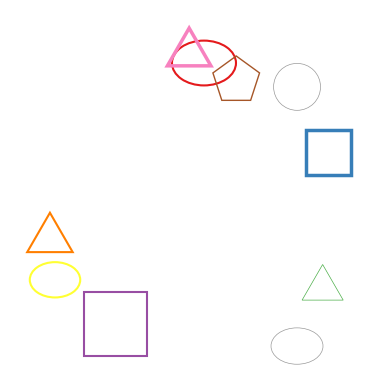[{"shape": "oval", "thickness": 1.5, "radius": 0.42, "center": [0.53, 0.836]}, {"shape": "square", "thickness": 2.5, "radius": 0.29, "center": [0.854, 0.605]}, {"shape": "triangle", "thickness": 0.5, "radius": 0.31, "center": [0.838, 0.251]}, {"shape": "square", "thickness": 1.5, "radius": 0.41, "center": [0.3, 0.159]}, {"shape": "triangle", "thickness": 1.5, "radius": 0.34, "center": [0.13, 0.379]}, {"shape": "oval", "thickness": 1.5, "radius": 0.33, "center": [0.143, 0.273]}, {"shape": "pentagon", "thickness": 1, "radius": 0.32, "center": [0.614, 0.791]}, {"shape": "triangle", "thickness": 2.5, "radius": 0.33, "center": [0.491, 0.862]}, {"shape": "circle", "thickness": 0.5, "radius": 0.3, "center": [0.772, 0.774]}, {"shape": "oval", "thickness": 0.5, "radius": 0.34, "center": [0.771, 0.101]}]